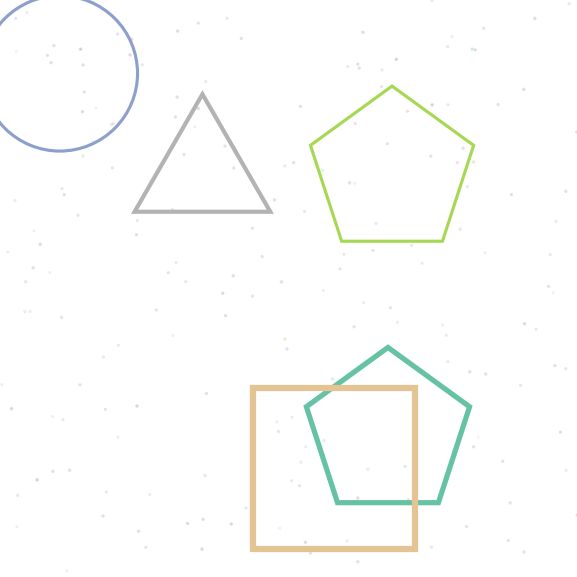[{"shape": "pentagon", "thickness": 2.5, "radius": 0.74, "center": [0.672, 0.249]}, {"shape": "circle", "thickness": 1.5, "radius": 0.67, "center": [0.104, 0.872]}, {"shape": "pentagon", "thickness": 1.5, "radius": 0.74, "center": [0.679, 0.702]}, {"shape": "square", "thickness": 3, "radius": 0.7, "center": [0.578, 0.188]}, {"shape": "triangle", "thickness": 2, "radius": 0.68, "center": [0.351, 0.7]}]